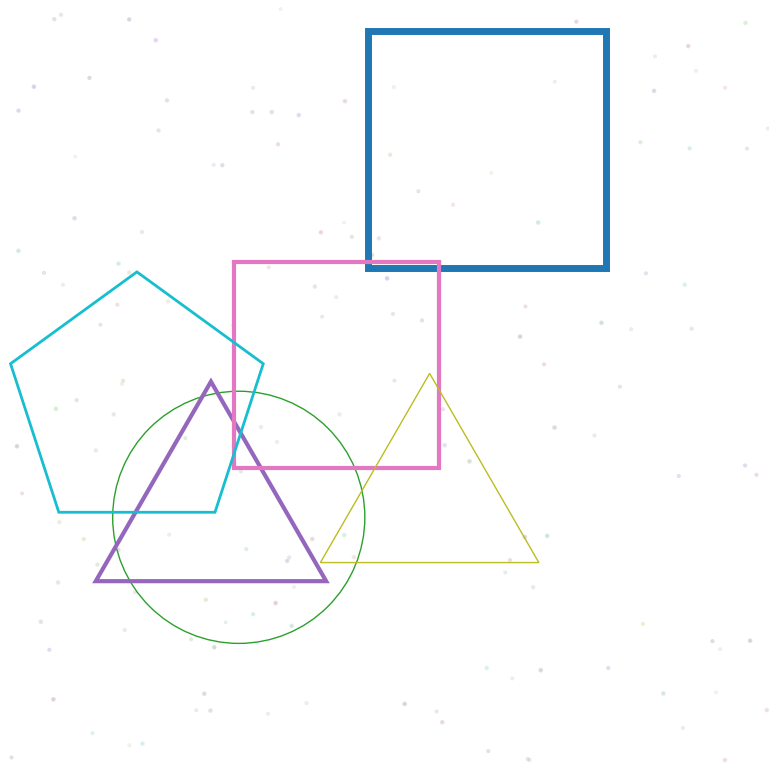[{"shape": "square", "thickness": 2.5, "radius": 0.77, "center": [0.633, 0.806]}, {"shape": "circle", "thickness": 0.5, "radius": 0.82, "center": [0.31, 0.328]}, {"shape": "triangle", "thickness": 1.5, "radius": 0.86, "center": [0.274, 0.332]}, {"shape": "square", "thickness": 1.5, "radius": 0.67, "center": [0.437, 0.526]}, {"shape": "triangle", "thickness": 0.5, "radius": 0.82, "center": [0.558, 0.351]}, {"shape": "pentagon", "thickness": 1, "radius": 0.86, "center": [0.178, 0.474]}]